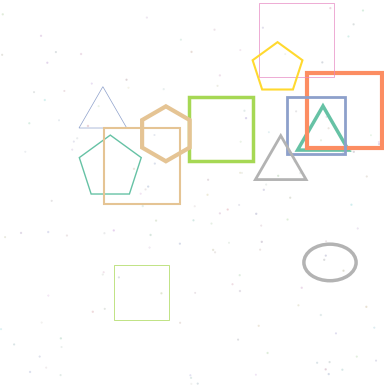[{"shape": "pentagon", "thickness": 1, "radius": 0.42, "center": [0.286, 0.564]}, {"shape": "triangle", "thickness": 2.5, "radius": 0.38, "center": [0.839, 0.648]}, {"shape": "square", "thickness": 3, "radius": 0.49, "center": [0.895, 0.713]}, {"shape": "triangle", "thickness": 0.5, "radius": 0.36, "center": [0.267, 0.703]}, {"shape": "square", "thickness": 2, "radius": 0.37, "center": [0.821, 0.674]}, {"shape": "square", "thickness": 0.5, "radius": 0.48, "center": [0.77, 0.896]}, {"shape": "square", "thickness": 0.5, "radius": 0.36, "center": [0.367, 0.24]}, {"shape": "square", "thickness": 2.5, "radius": 0.41, "center": [0.574, 0.665]}, {"shape": "pentagon", "thickness": 1.5, "radius": 0.34, "center": [0.721, 0.823]}, {"shape": "square", "thickness": 1.5, "radius": 0.49, "center": [0.368, 0.569]}, {"shape": "hexagon", "thickness": 3, "radius": 0.36, "center": [0.431, 0.652]}, {"shape": "triangle", "thickness": 2, "radius": 0.38, "center": [0.729, 0.572]}, {"shape": "oval", "thickness": 2.5, "radius": 0.34, "center": [0.857, 0.318]}]